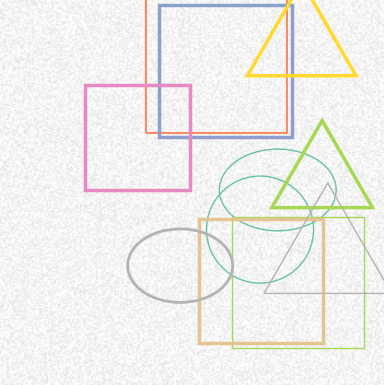[{"shape": "oval", "thickness": 1, "radius": 0.76, "center": [0.722, 0.507]}, {"shape": "circle", "thickness": 1, "radius": 0.7, "center": [0.675, 0.404]}, {"shape": "square", "thickness": 1.5, "radius": 0.92, "center": [0.562, 0.837]}, {"shape": "square", "thickness": 2.5, "radius": 0.86, "center": [0.586, 0.816]}, {"shape": "square", "thickness": 2.5, "radius": 0.69, "center": [0.357, 0.643]}, {"shape": "triangle", "thickness": 2.5, "radius": 0.75, "center": [0.837, 0.536]}, {"shape": "square", "thickness": 1, "radius": 0.85, "center": [0.774, 0.265]}, {"shape": "triangle", "thickness": 2.5, "radius": 0.81, "center": [0.784, 0.885]}, {"shape": "square", "thickness": 2.5, "radius": 0.81, "center": [0.678, 0.271]}, {"shape": "oval", "thickness": 2, "radius": 0.68, "center": [0.468, 0.31]}, {"shape": "triangle", "thickness": 1, "radius": 0.96, "center": [0.851, 0.334]}]